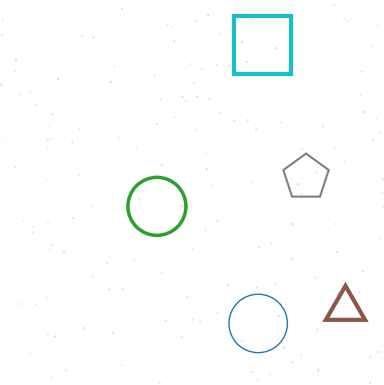[{"shape": "circle", "thickness": 1, "radius": 0.38, "center": [0.671, 0.16]}, {"shape": "circle", "thickness": 2.5, "radius": 0.38, "center": [0.408, 0.464]}, {"shape": "triangle", "thickness": 3, "radius": 0.29, "center": [0.897, 0.199]}, {"shape": "pentagon", "thickness": 1.5, "radius": 0.31, "center": [0.795, 0.539]}, {"shape": "square", "thickness": 3, "radius": 0.37, "center": [0.683, 0.883]}]